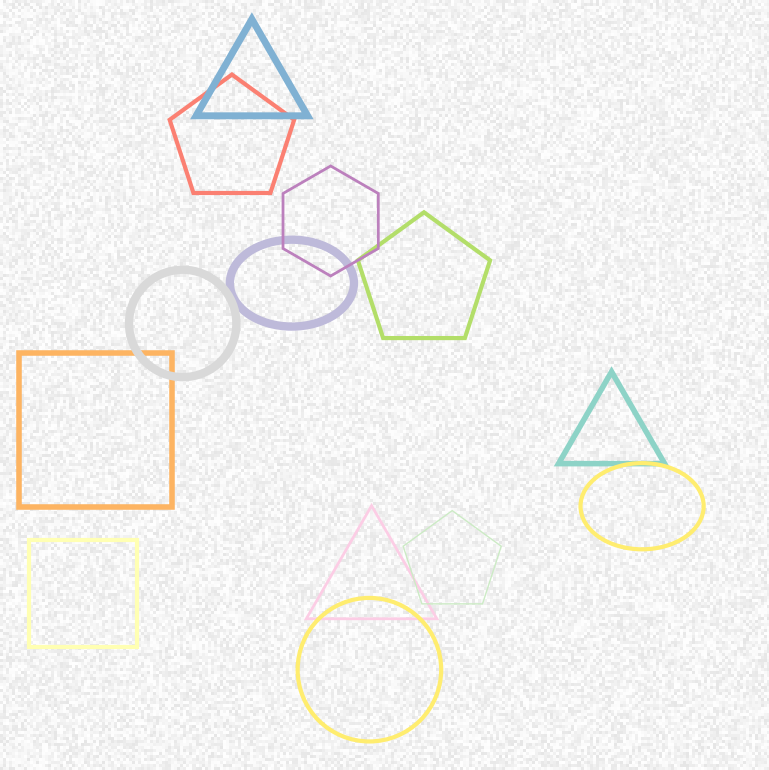[{"shape": "triangle", "thickness": 2, "radius": 0.4, "center": [0.794, 0.438]}, {"shape": "square", "thickness": 1.5, "radius": 0.35, "center": [0.108, 0.229]}, {"shape": "oval", "thickness": 3, "radius": 0.4, "center": [0.379, 0.632]}, {"shape": "pentagon", "thickness": 1.5, "radius": 0.43, "center": [0.301, 0.818]}, {"shape": "triangle", "thickness": 2.5, "radius": 0.42, "center": [0.327, 0.891]}, {"shape": "square", "thickness": 2, "radius": 0.5, "center": [0.124, 0.441]}, {"shape": "pentagon", "thickness": 1.5, "radius": 0.45, "center": [0.551, 0.634]}, {"shape": "triangle", "thickness": 1, "radius": 0.49, "center": [0.483, 0.245]}, {"shape": "circle", "thickness": 3, "radius": 0.35, "center": [0.237, 0.58]}, {"shape": "hexagon", "thickness": 1, "radius": 0.36, "center": [0.429, 0.713]}, {"shape": "pentagon", "thickness": 0.5, "radius": 0.33, "center": [0.587, 0.27]}, {"shape": "circle", "thickness": 1.5, "radius": 0.47, "center": [0.48, 0.13]}, {"shape": "oval", "thickness": 1.5, "radius": 0.4, "center": [0.834, 0.343]}]